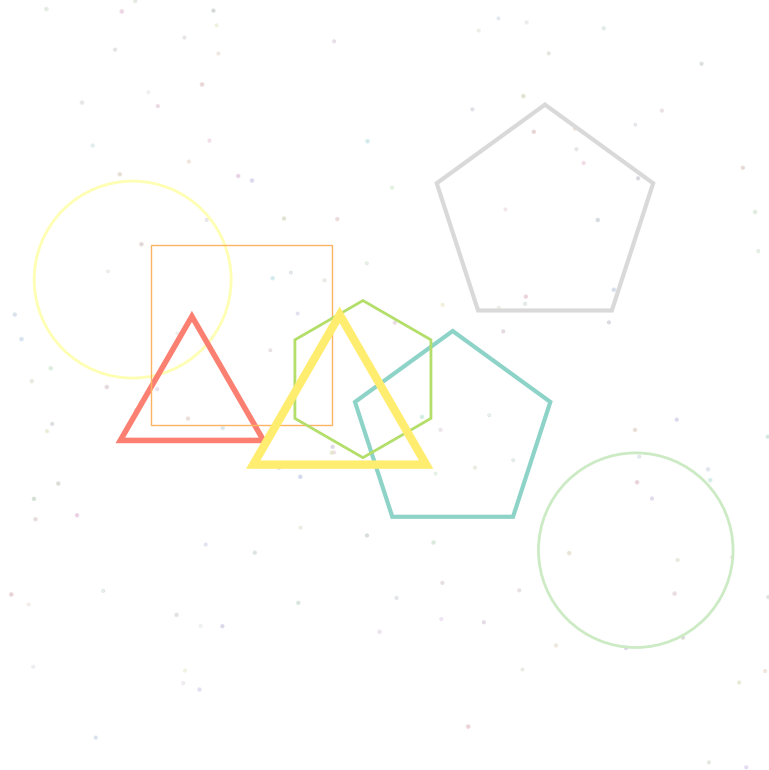[{"shape": "pentagon", "thickness": 1.5, "radius": 0.67, "center": [0.588, 0.437]}, {"shape": "circle", "thickness": 1, "radius": 0.64, "center": [0.172, 0.637]}, {"shape": "triangle", "thickness": 2, "radius": 0.54, "center": [0.249, 0.482]}, {"shape": "square", "thickness": 0.5, "radius": 0.59, "center": [0.313, 0.565]}, {"shape": "hexagon", "thickness": 1, "radius": 0.51, "center": [0.471, 0.508]}, {"shape": "pentagon", "thickness": 1.5, "radius": 0.74, "center": [0.708, 0.716]}, {"shape": "circle", "thickness": 1, "radius": 0.63, "center": [0.826, 0.285]}, {"shape": "triangle", "thickness": 3, "radius": 0.65, "center": [0.441, 0.461]}]